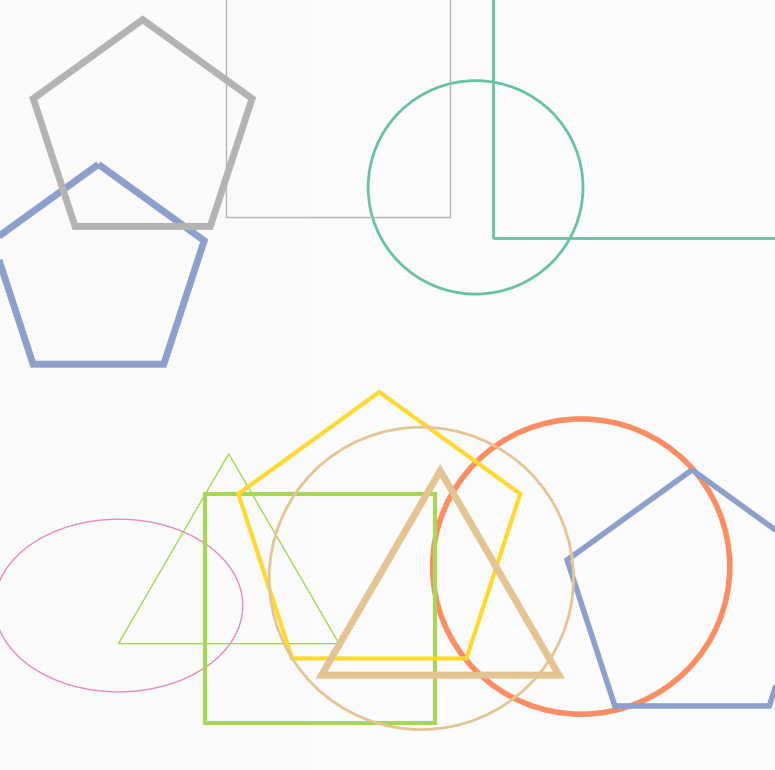[{"shape": "circle", "thickness": 1, "radius": 0.69, "center": [0.614, 0.757]}, {"shape": "square", "thickness": 1, "radius": 1.0, "center": [0.836, 0.89]}, {"shape": "circle", "thickness": 2, "radius": 0.96, "center": [0.75, 0.264]}, {"shape": "pentagon", "thickness": 2, "radius": 0.85, "center": [0.893, 0.22]}, {"shape": "pentagon", "thickness": 2.5, "radius": 0.72, "center": [0.127, 0.643]}, {"shape": "oval", "thickness": 0.5, "radius": 0.8, "center": [0.153, 0.214]}, {"shape": "triangle", "thickness": 0.5, "radius": 0.82, "center": [0.295, 0.246]}, {"shape": "square", "thickness": 1.5, "radius": 0.74, "center": [0.413, 0.209]}, {"shape": "pentagon", "thickness": 1.5, "radius": 0.96, "center": [0.489, 0.3]}, {"shape": "circle", "thickness": 1, "radius": 0.98, "center": [0.544, 0.249]}, {"shape": "triangle", "thickness": 2.5, "radius": 0.88, "center": [0.568, 0.212]}, {"shape": "square", "thickness": 0.5, "radius": 0.72, "center": [0.436, 0.863]}, {"shape": "pentagon", "thickness": 2.5, "radius": 0.74, "center": [0.184, 0.826]}]